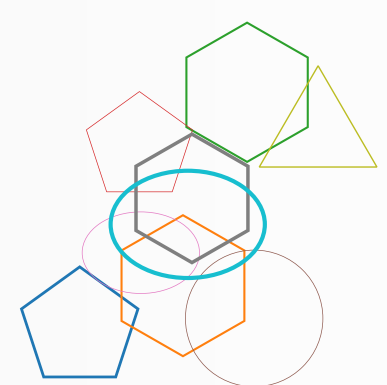[{"shape": "pentagon", "thickness": 2, "radius": 0.79, "center": [0.206, 0.149]}, {"shape": "hexagon", "thickness": 1.5, "radius": 0.92, "center": [0.472, 0.258]}, {"shape": "hexagon", "thickness": 1.5, "radius": 0.9, "center": [0.638, 0.76]}, {"shape": "pentagon", "thickness": 0.5, "radius": 0.72, "center": [0.36, 0.618]}, {"shape": "circle", "thickness": 0.5, "radius": 0.89, "center": [0.656, 0.173]}, {"shape": "oval", "thickness": 0.5, "radius": 0.76, "center": [0.363, 0.344]}, {"shape": "hexagon", "thickness": 2.5, "radius": 0.83, "center": [0.495, 0.485]}, {"shape": "triangle", "thickness": 1, "radius": 0.88, "center": [0.821, 0.654]}, {"shape": "oval", "thickness": 3, "radius": 1.0, "center": [0.484, 0.417]}]